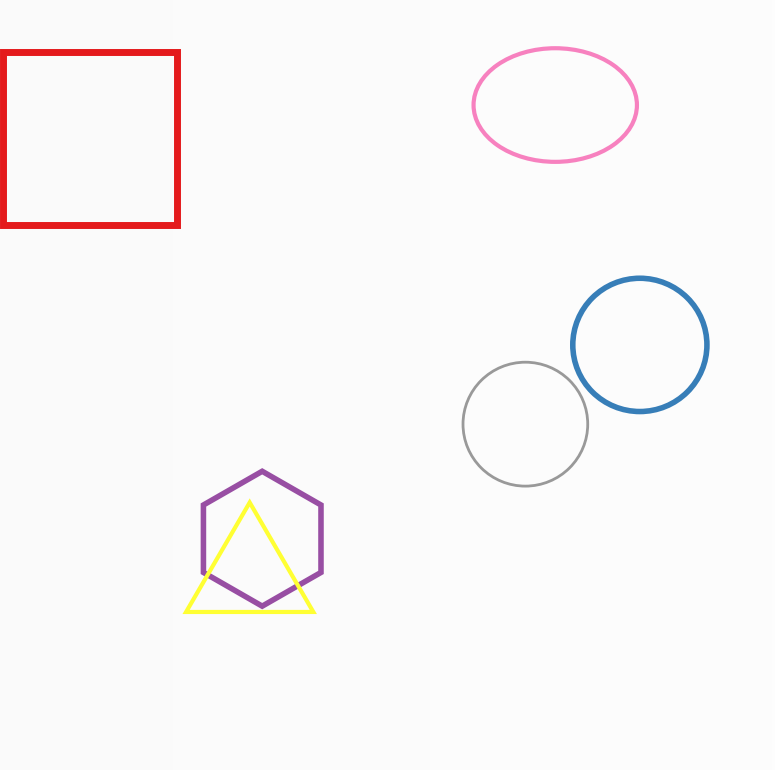[{"shape": "square", "thickness": 2.5, "radius": 0.56, "center": [0.116, 0.82]}, {"shape": "circle", "thickness": 2, "radius": 0.43, "center": [0.826, 0.552]}, {"shape": "hexagon", "thickness": 2, "radius": 0.44, "center": [0.338, 0.3]}, {"shape": "triangle", "thickness": 1.5, "radius": 0.47, "center": [0.322, 0.253]}, {"shape": "oval", "thickness": 1.5, "radius": 0.53, "center": [0.716, 0.864]}, {"shape": "circle", "thickness": 1, "radius": 0.4, "center": [0.678, 0.449]}]